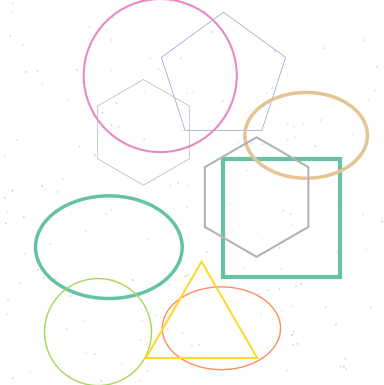[{"shape": "oval", "thickness": 2.5, "radius": 0.95, "center": [0.283, 0.358]}, {"shape": "square", "thickness": 3, "radius": 0.76, "center": [0.731, 0.434]}, {"shape": "oval", "thickness": 1, "radius": 0.77, "center": [0.575, 0.147]}, {"shape": "pentagon", "thickness": 0.5, "radius": 0.85, "center": [0.581, 0.799]}, {"shape": "circle", "thickness": 1.5, "radius": 0.99, "center": [0.416, 0.804]}, {"shape": "circle", "thickness": 1, "radius": 0.69, "center": [0.255, 0.138]}, {"shape": "triangle", "thickness": 1.5, "radius": 0.83, "center": [0.523, 0.154]}, {"shape": "oval", "thickness": 2.5, "radius": 0.8, "center": [0.795, 0.648]}, {"shape": "hexagon", "thickness": 1.5, "radius": 0.78, "center": [0.666, 0.488]}, {"shape": "hexagon", "thickness": 0.5, "radius": 0.69, "center": [0.373, 0.656]}]